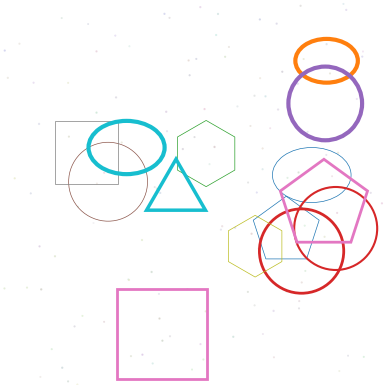[{"shape": "oval", "thickness": 0.5, "radius": 0.51, "center": [0.81, 0.545]}, {"shape": "pentagon", "thickness": 0.5, "radius": 0.45, "center": [0.743, 0.4]}, {"shape": "oval", "thickness": 3, "radius": 0.41, "center": [0.848, 0.842]}, {"shape": "hexagon", "thickness": 0.5, "radius": 0.43, "center": [0.535, 0.601]}, {"shape": "circle", "thickness": 2, "radius": 0.55, "center": [0.783, 0.348]}, {"shape": "circle", "thickness": 1.5, "radius": 0.54, "center": [0.872, 0.407]}, {"shape": "circle", "thickness": 3, "radius": 0.48, "center": [0.845, 0.731]}, {"shape": "circle", "thickness": 0.5, "radius": 0.51, "center": [0.281, 0.528]}, {"shape": "pentagon", "thickness": 2, "radius": 0.6, "center": [0.841, 0.467]}, {"shape": "square", "thickness": 2, "radius": 0.58, "center": [0.421, 0.132]}, {"shape": "square", "thickness": 0.5, "radius": 0.41, "center": [0.225, 0.604]}, {"shape": "hexagon", "thickness": 0.5, "radius": 0.4, "center": [0.663, 0.361]}, {"shape": "oval", "thickness": 3, "radius": 0.49, "center": [0.329, 0.617]}, {"shape": "triangle", "thickness": 2.5, "radius": 0.44, "center": [0.457, 0.498]}]